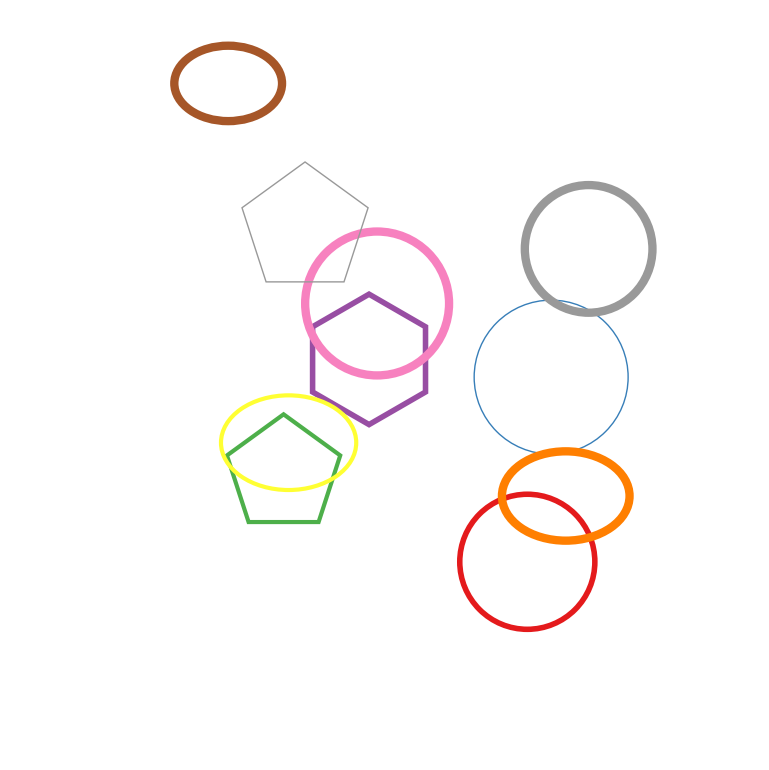[{"shape": "circle", "thickness": 2, "radius": 0.44, "center": [0.685, 0.27]}, {"shape": "circle", "thickness": 0.5, "radius": 0.5, "center": [0.716, 0.51]}, {"shape": "pentagon", "thickness": 1.5, "radius": 0.39, "center": [0.368, 0.385]}, {"shape": "hexagon", "thickness": 2, "radius": 0.42, "center": [0.479, 0.533]}, {"shape": "oval", "thickness": 3, "radius": 0.41, "center": [0.735, 0.356]}, {"shape": "oval", "thickness": 1.5, "radius": 0.44, "center": [0.375, 0.425]}, {"shape": "oval", "thickness": 3, "radius": 0.35, "center": [0.296, 0.892]}, {"shape": "circle", "thickness": 3, "radius": 0.47, "center": [0.49, 0.606]}, {"shape": "pentagon", "thickness": 0.5, "radius": 0.43, "center": [0.396, 0.704]}, {"shape": "circle", "thickness": 3, "radius": 0.41, "center": [0.764, 0.677]}]